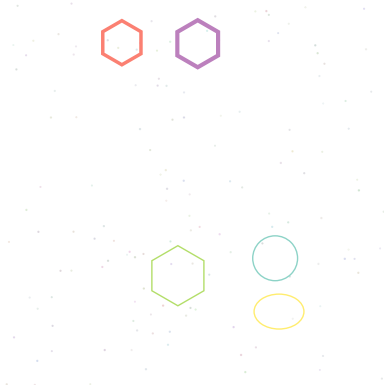[{"shape": "circle", "thickness": 1, "radius": 0.29, "center": [0.715, 0.329]}, {"shape": "hexagon", "thickness": 2.5, "radius": 0.29, "center": [0.317, 0.889]}, {"shape": "hexagon", "thickness": 1, "radius": 0.39, "center": [0.462, 0.284]}, {"shape": "hexagon", "thickness": 3, "radius": 0.31, "center": [0.514, 0.886]}, {"shape": "oval", "thickness": 1, "radius": 0.32, "center": [0.725, 0.191]}]